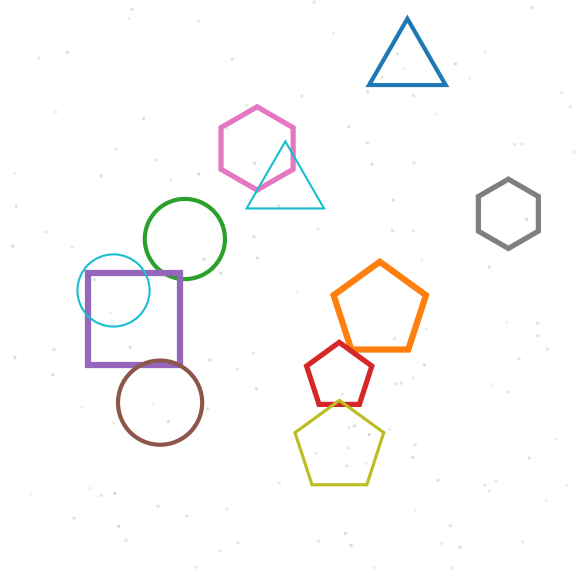[{"shape": "triangle", "thickness": 2, "radius": 0.38, "center": [0.705, 0.89]}, {"shape": "pentagon", "thickness": 3, "radius": 0.42, "center": [0.658, 0.462]}, {"shape": "circle", "thickness": 2, "radius": 0.35, "center": [0.32, 0.585]}, {"shape": "pentagon", "thickness": 2.5, "radius": 0.3, "center": [0.587, 0.347]}, {"shape": "square", "thickness": 3, "radius": 0.4, "center": [0.232, 0.447]}, {"shape": "circle", "thickness": 2, "radius": 0.36, "center": [0.277, 0.302]}, {"shape": "hexagon", "thickness": 2.5, "radius": 0.36, "center": [0.445, 0.742]}, {"shape": "hexagon", "thickness": 2.5, "radius": 0.3, "center": [0.88, 0.629]}, {"shape": "pentagon", "thickness": 1.5, "radius": 0.4, "center": [0.588, 0.225]}, {"shape": "triangle", "thickness": 1, "radius": 0.39, "center": [0.494, 0.677]}, {"shape": "circle", "thickness": 1, "radius": 0.31, "center": [0.197, 0.496]}]